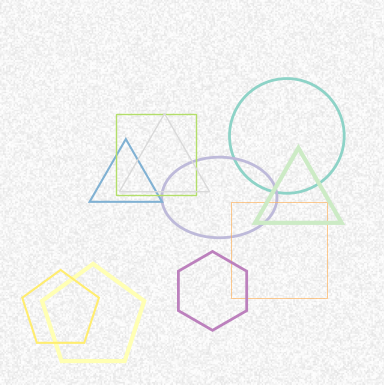[{"shape": "circle", "thickness": 2, "radius": 0.74, "center": [0.745, 0.647]}, {"shape": "pentagon", "thickness": 3, "radius": 0.7, "center": [0.242, 0.175]}, {"shape": "oval", "thickness": 2, "radius": 0.75, "center": [0.57, 0.487]}, {"shape": "triangle", "thickness": 1.5, "radius": 0.54, "center": [0.327, 0.53]}, {"shape": "square", "thickness": 0.5, "radius": 0.62, "center": [0.725, 0.351]}, {"shape": "square", "thickness": 1, "radius": 0.53, "center": [0.405, 0.598]}, {"shape": "triangle", "thickness": 1, "radius": 0.68, "center": [0.427, 0.57]}, {"shape": "hexagon", "thickness": 2, "radius": 0.51, "center": [0.552, 0.244]}, {"shape": "triangle", "thickness": 3, "radius": 0.65, "center": [0.775, 0.486]}, {"shape": "pentagon", "thickness": 1.5, "radius": 0.52, "center": [0.157, 0.194]}]